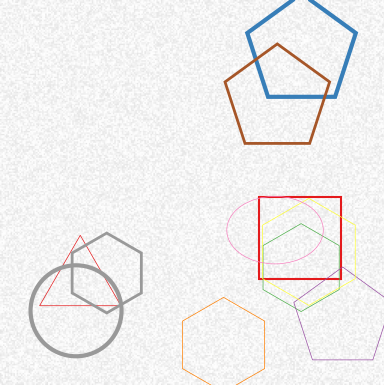[{"shape": "triangle", "thickness": 0.5, "radius": 0.61, "center": [0.208, 0.267]}, {"shape": "square", "thickness": 1.5, "radius": 0.53, "center": [0.78, 0.381]}, {"shape": "pentagon", "thickness": 3, "radius": 0.74, "center": [0.783, 0.868]}, {"shape": "hexagon", "thickness": 0.5, "radius": 0.57, "center": [0.782, 0.305]}, {"shape": "pentagon", "thickness": 0.5, "radius": 0.67, "center": [0.89, 0.173]}, {"shape": "hexagon", "thickness": 0.5, "radius": 0.62, "center": [0.581, 0.104]}, {"shape": "hexagon", "thickness": 0.5, "radius": 0.69, "center": [0.802, 0.346]}, {"shape": "pentagon", "thickness": 2, "radius": 0.71, "center": [0.72, 0.743]}, {"shape": "oval", "thickness": 0.5, "radius": 0.63, "center": [0.714, 0.402]}, {"shape": "circle", "thickness": 3, "radius": 0.59, "center": [0.198, 0.193]}, {"shape": "hexagon", "thickness": 2, "radius": 0.52, "center": [0.277, 0.291]}]